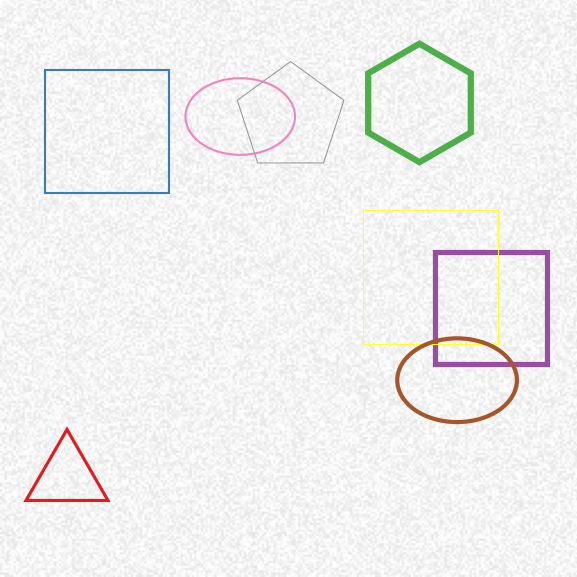[{"shape": "triangle", "thickness": 1.5, "radius": 0.41, "center": [0.116, 0.174]}, {"shape": "square", "thickness": 1, "radius": 0.53, "center": [0.185, 0.772]}, {"shape": "hexagon", "thickness": 3, "radius": 0.51, "center": [0.726, 0.821]}, {"shape": "square", "thickness": 2.5, "radius": 0.49, "center": [0.851, 0.465]}, {"shape": "square", "thickness": 0.5, "radius": 0.58, "center": [0.745, 0.52]}, {"shape": "oval", "thickness": 2, "radius": 0.52, "center": [0.791, 0.341]}, {"shape": "oval", "thickness": 1, "radius": 0.47, "center": [0.416, 0.797]}, {"shape": "pentagon", "thickness": 0.5, "radius": 0.49, "center": [0.503, 0.796]}]